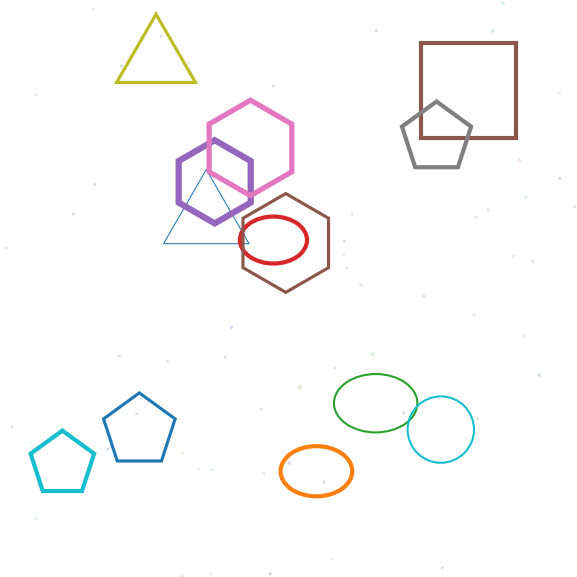[{"shape": "triangle", "thickness": 0.5, "radius": 0.43, "center": [0.357, 0.62]}, {"shape": "pentagon", "thickness": 1.5, "radius": 0.33, "center": [0.241, 0.254]}, {"shape": "oval", "thickness": 2, "radius": 0.31, "center": [0.548, 0.183]}, {"shape": "oval", "thickness": 1, "radius": 0.36, "center": [0.65, 0.301]}, {"shape": "oval", "thickness": 2, "radius": 0.29, "center": [0.474, 0.583]}, {"shape": "hexagon", "thickness": 3, "radius": 0.36, "center": [0.372, 0.684]}, {"shape": "hexagon", "thickness": 1.5, "radius": 0.43, "center": [0.495, 0.578]}, {"shape": "square", "thickness": 2, "radius": 0.41, "center": [0.812, 0.843]}, {"shape": "hexagon", "thickness": 2.5, "radius": 0.41, "center": [0.434, 0.743]}, {"shape": "pentagon", "thickness": 2, "radius": 0.31, "center": [0.756, 0.76]}, {"shape": "triangle", "thickness": 1.5, "radius": 0.39, "center": [0.27, 0.896]}, {"shape": "pentagon", "thickness": 2, "radius": 0.29, "center": [0.108, 0.196]}, {"shape": "circle", "thickness": 1, "radius": 0.29, "center": [0.763, 0.255]}]